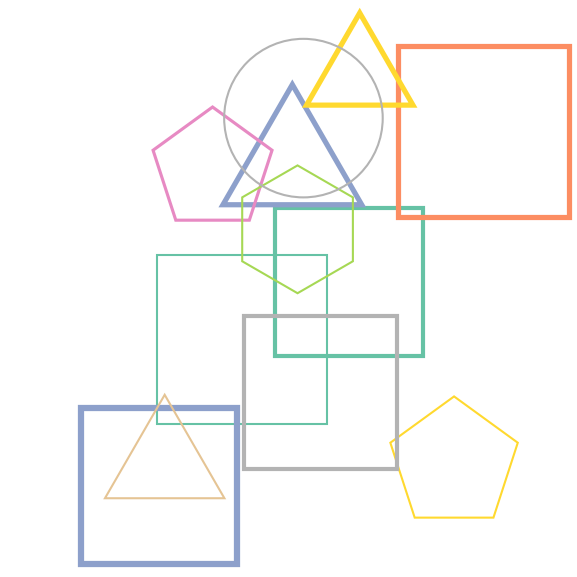[{"shape": "square", "thickness": 2, "radius": 0.64, "center": [0.605, 0.511]}, {"shape": "square", "thickness": 1, "radius": 0.73, "center": [0.419, 0.411]}, {"shape": "square", "thickness": 2.5, "radius": 0.74, "center": [0.837, 0.771]}, {"shape": "square", "thickness": 3, "radius": 0.67, "center": [0.276, 0.157]}, {"shape": "triangle", "thickness": 2.5, "radius": 0.69, "center": [0.506, 0.714]}, {"shape": "pentagon", "thickness": 1.5, "radius": 0.54, "center": [0.368, 0.705]}, {"shape": "hexagon", "thickness": 1, "radius": 0.55, "center": [0.515, 0.602]}, {"shape": "pentagon", "thickness": 1, "radius": 0.58, "center": [0.786, 0.197]}, {"shape": "triangle", "thickness": 2.5, "radius": 0.53, "center": [0.623, 0.87]}, {"shape": "triangle", "thickness": 1, "radius": 0.6, "center": [0.285, 0.196]}, {"shape": "circle", "thickness": 1, "radius": 0.69, "center": [0.525, 0.795]}, {"shape": "square", "thickness": 2, "radius": 0.66, "center": [0.555, 0.319]}]